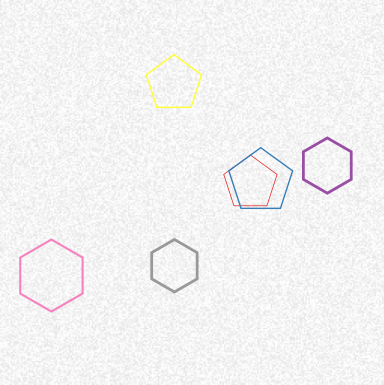[{"shape": "pentagon", "thickness": 0.5, "radius": 0.36, "center": [0.65, 0.524]}, {"shape": "pentagon", "thickness": 1, "radius": 0.44, "center": [0.677, 0.529]}, {"shape": "hexagon", "thickness": 2, "radius": 0.36, "center": [0.85, 0.57]}, {"shape": "pentagon", "thickness": 1, "radius": 0.38, "center": [0.452, 0.782]}, {"shape": "hexagon", "thickness": 1.5, "radius": 0.47, "center": [0.134, 0.284]}, {"shape": "hexagon", "thickness": 2, "radius": 0.34, "center": [0.453, 0.31]}]